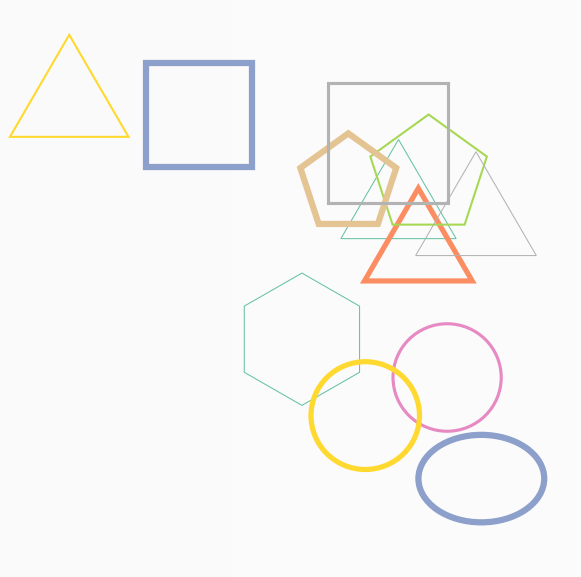[{"shape": "triangle", "thickness": 0.5, "radius": 0.57, "center": [0.686, 0.643]}, {"shape": "hexagon", "thickness": 0.5, "radius": 0.57, "center": [0.519, 0.412]}, {"shape": "triangle", "thickness": 2.5, "radius": 0.53, "center": [0.72, 0.566]}, {"shape": "oval", "thickness": 3, "radius": 0.54, "center": [0.828, 0.17]}, {"shape": "square", "thickness": 3, "radius": 0.45, "center": [0.343, 0.8]}, {"shape": "circle", "thickness": 1.5, "radius": 0.47, "center": [0.769, 0.345]}, {"shape": "pentagon", "thickness": 1, "radius": 0.53, "center": [0.737, 0.695]}, {"shape": "circle", "thickness": 2.5, "radius": 0.47, "center": [0.628, 0.279]}, {"shape": "triangle", "thickness": 1, "radius": 0.59, "center": [0.119, 0.821]}, {"shape": "pentagon", "thickness": 3, "radius": 0.43, "center": [0.599, 0.682]}, {"shape": "triangle", "thickness": 0.5, "radius": 0.6, "center": [0.819, 0.617]}, {"shape": "square", "thickness": 1.5, "radius": 0.52, "center": [0.668, 0.752]}]